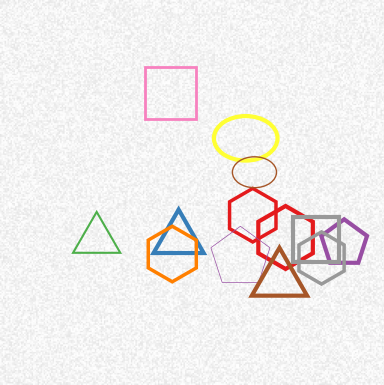[{"shape": "hexagon", "thickness": 2.5, "radius": 0.35, "center": [0.657, 0.441]}, {"shape": "hexagon", "thickness": 3, "radius": 0.41, "center": [0.742, 0.383]}, {"shape": "triangle", "thickness": 3, "radius": 0.38, "center": [0.464, 0.38]}, {"shape": "triangle", "thickness": 1.5, "radius": 0.35, "center": [0.251, 0.379]}, {"shape": "pentagon", "thickness": 0.5, "radius": 0.4, "center": [0.624, 0.332]}, {"shape": "pentagon", "thickness": 3, "radius": 0.31, "center": [0.894, 0.368]}, {"shape": "hexagon", "thickness": 2.5, "radius": 0.36, "center": [0.447, 0.34]}, {"shape": "oval", "thickness": 3, "radius": 0.41, "center": [0.638, 0.641]}, {"shape": "triangle", "thickness": 3, "radius": 0.41, "center": [0.726, 0.274]}, {"shape": "oval", "thickness": 1, "radius": 0.29, "center": [0.661, 0.553]}, {"shape": "square", "thickness": 2, "radius": 0.33, "center": [0.443, 0.759]}, {"shape": "square", "thickness": 3, "radius": 0.29, "center": [0.821, 0.378]}, {"shape": "hexagon", "thickness": 2.5, "radius": 0.34, "center": [0.835, 0.33]}]